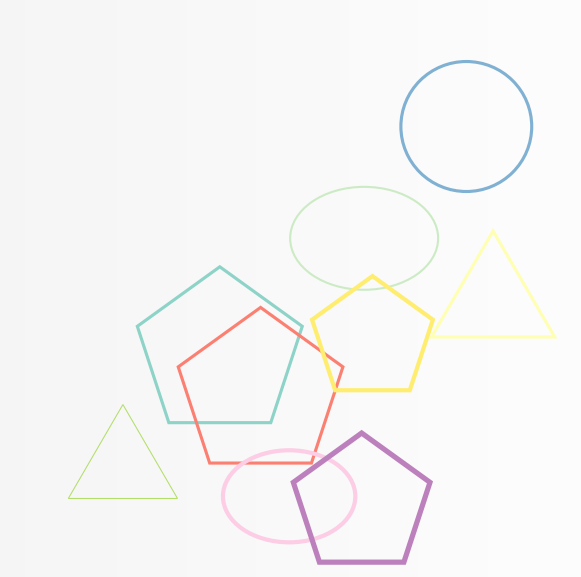[{"shape": "pentagon", "thickness": 1.5, "radius": 0.75, "center": [0.378, 0.388]}, {"shape": "triangle", "thickness": 1.5, "radius": 0.61, "center": [0.848, 0.477]}, {"shape": "pentagon", "thickness": 1.5, "radius": 0.74, "center": [0.448, 0.318]}, {"shape": "circle", "thickness": 1.5, "radius": 0.56, "center": [0.802, 0.78]}, {"shape": "triangle", "thickness": 0.5, "radius": 0.54, "center": [0.211, 0.19]}, {"shape": "oval", "thickness": 2, "radius": 0.57, "center": [0.497, 0.14]}, {"shape": "pentagon", "thickness": 2.5, "radius": 0.62, "center": [0.622, 0.126]}, {"shape": "oval", "thickness": 1, "radius": 0.64, "center": [0.627, 0.586]}, {"shape": "pentagon", "thickness": 2, "radius": 0.55, "center": [0.641, 0.412]}]